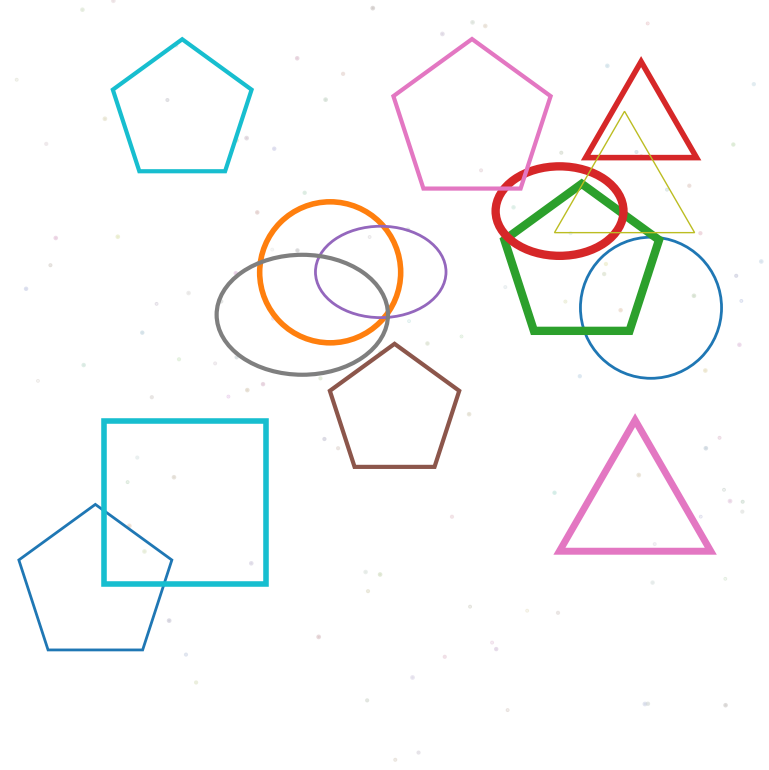[{"shape": "circle", "thickness": 1, "radius": 0.46, "center": [0.845, 0.6]}, {"shape": "pentagon", "thickness": 1, "radius": 0.52, "center": [0.124, 0.24]}, {"shape": "circle", "thickness": 2, "radius": 0.46, "center": [0.429, 0.646]}, {"shape": "pentagon", "thickness": 3, "radius": 0.53, "center": [0.755, 0.656]}, {"shape": "triangle", "thickness": 2, "radius": 0.42, "center": [0.833, 0.837]}, {"shape": "oval", "thickness": 3, "radius": 0.42, "center": [0.727, 0.726]}, {"shape": "oval", "thickness": 1, "radius": 0.42, "center": [0.494, 0.647]}, {"shape": "pentagon", "thickness": 1.5, "radius": 0.44, "center": [0.512, 0.465]}, {"shape": "triangle", "thickness": 2.5, "radius": 0.57, "center": [0.825, 0.341]}, {"shape": "pentagon", "thickness": 1.5, "radius": 0.54, "center": [0.613, 0.842]}, {"shape": "oval", "thickness": 1.5, "radius": 0.56, "center": [0.393, 0.591]}, {"shape": "triangle", "thickness": 0.5, "radius": 0.53, "center": [0.811, 0.75]}, {"shape": "pentagon", "thickness": 1.5, "radius": 0.47, "center": [0.237, 0.854]}, {"shape": "square", "thickness": 2, "radius": 0.53, "center": [0.24, 0.348]}]